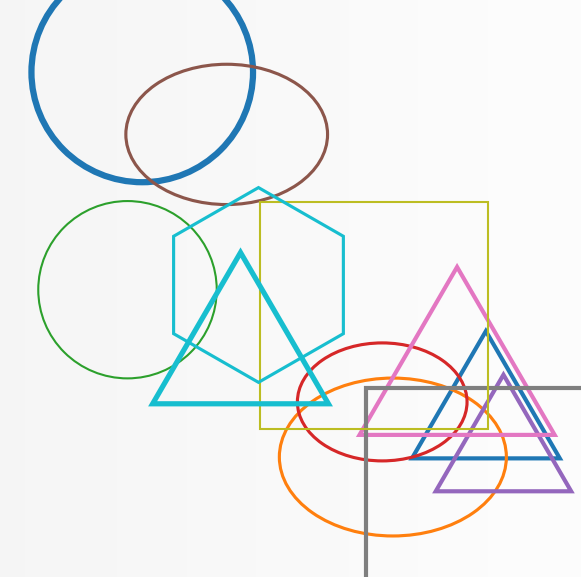[{"shape": "triangle", "thickness": 2, "radius": 0.73, "center": [0.836, 0.279]}, {"shape": "circle", "thickness": 3, "radius": 0.95, "center": [0.245, 0.874]}, {"shape": "oval", "thickness": 1.5, "radius": 0.98, "center": [0.676, 0.208]}, {"shape": "circle", "thickness": 1, "radius": 0.77, "center": [0.219, 0.497]}, {"shape": "oval", "thickness": 1.5, "radius": 0.73, "center": [0.658, 0.303]}, {"shape": "triangle", "thickness": 2, "radius": 0.67, "center": [0.866, 0.216]}, {"shape": "oval", "thickness": 1.5, "radius": 0.87, "center": [0.39, 0.766]}, {"shape": "triangle", "thickness": 2, "radius": 0.97, "center": [0.786, 0.343]}, {"shape": "square", "thickness": 2, "radius": 0.97, "center": [0.823, 0.133]}, {"shape": "square", "thickness": 1, "radius": 0.98, "center": [0.643, 0.453]}, {"shape": "triangle", "thickness": 2.5, "radius": 0.87, "center": [0.414, 0.387]}, {"shape": "hexagon", "thickness": 1.5, "radius": 0.84, "center": [0.445, 0.506]}]